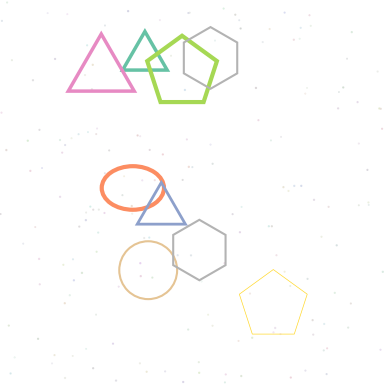[{"shape": "triangle", "thickness": 2.5, "radius": 0.33, "center": [0.376, 0.851]}, {"shape": "oval", "thickness": 3, "radius": 0.4, "center": [0.345, 0.512]}, {"shape": "triangle", "thickness": 2, "radius": 0.36, "center": [0.419, 0.454]}, {"shape": "triangle", "thickness": 2.5, "radius": 0.49, "center": [0.263, 0.813]}, {"shape": "pentagon", "thickness": 3, "radius": 0.48, "center": [0.473, 0.812]}, {"shape": "pentagon", "thickness": 0.5, "radius": 0.46, "center": [0.71, 0.207]}, {"shape": "circle", "thickness": 1.5, "radius": 0.38, "center": [0.385, 0.298]}, {"shape": "hexagon", "thickness": 1.5, "radius": 0.4, "center": [0.547, 0.85]}, {"shape": "hexagon", "thickness": 1.5, "radius": 0.39, "center": [0.518, 0.351]}]